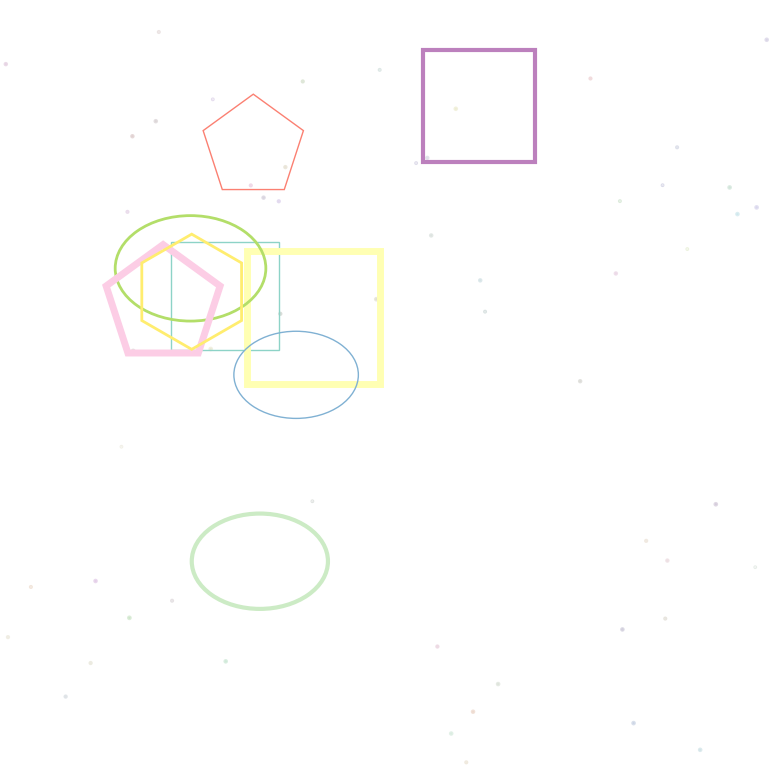[{"shape": "square", "thickness": 0.5, "radius": 0.35, "center": [0.292, 0.615]}, {"shape": "square", "thickness": 2.5, "radius": 0.43, "center": [0.407, 0.588]}, {"shape": "pentagon", "thickness": 0.5, "radius": 0.34, "center": [0.329, 0.809]}, {"shape": "oval", "thickness": 0.5, "radius": 0.4, "center": [0.385, 0.513]}, {"shape": "oval", "thickness": 1, "radius": 0.49, "center": [0.247, 0.651]}, {"shape": "pentagon", "thickness": 2.5, "radius": 0.39, "center": [0.212, 0.605]}, {"shape": "square", "thickness": 1.5, "radius": 0.36, "center": [0.622, 0.862]}, {"shape": "oval", "thickness": 1.5, "radius": 0.44, "center": [0.337, 0.271]}, {"shape": "hexagon", "thickness": 1, "radius": 0.37, "center": [0.249, 0.621]}]